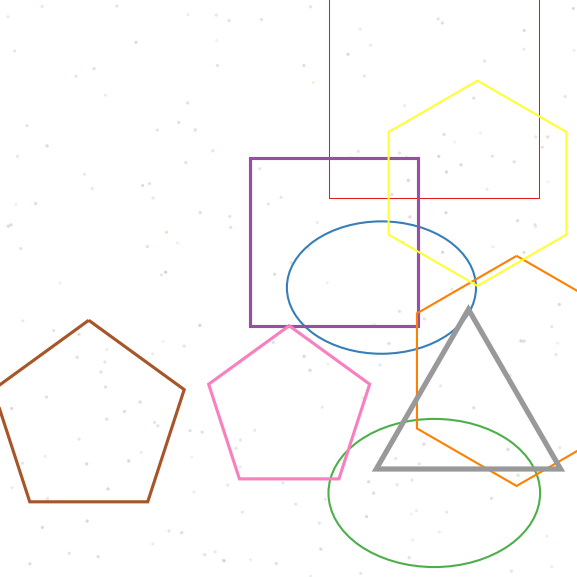[{"shape": "square", "thickness": 0.5, "radius": 0.91, "center": [0.752, 0.838]}, {"shape": "oval", "thickness": 1, "radius": 0.82, "center": [0.661, 0.501]}, {"shape": "oval", "thickness": 1, "radius": 0.92, "center": [0.752, 0.145]}, {"shape": "square", "thickness": 1.5, "radius": 0.73, "center": [0.579, 0.581]}, {"shape": "hexagon", "thickness": 1, "radius": 1.0, "center": [0.895, 0.357]}, {"shape": "hexagon", "thickness": 1, "radius": 0.89, "center": [0.827, 0.682]}, {"shape": "pentagon", "thickness": 1.5, "radius": 0.87, "center": [0.154, 0.271]}, {"shape": "pentagon", "thickness": 1.5, "radius": 0.73, "center": [0.501, 0.289]}, {"shape": "triangle", "thickness": 2.5, "radius": 0.92, "center": [0.811, 0.279]}]